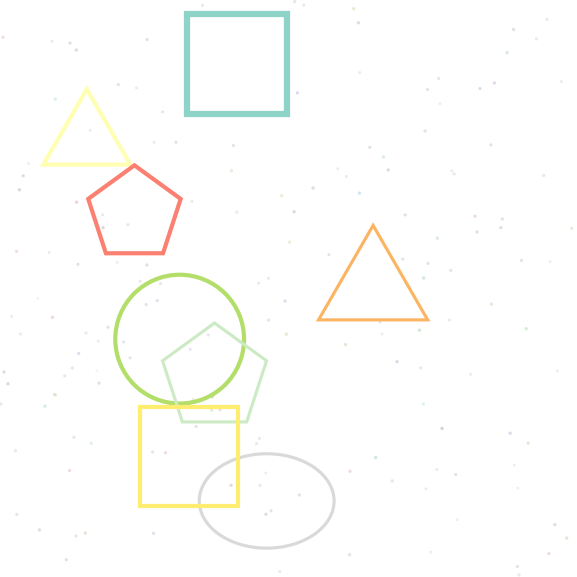[{"shape": "square", "thickness": 3, "radius": 0.43, "center": [0.41, 0.888]}, {"shape": "triangle", "thickness": 2, "radius": 0.44, "center": [0.15, 0.758]}, {"shape": "pentagon", "thickness": 2, "radius": 0.42, "center": [0.233, 0.629]}, {"shape": "triangle", "thickness": 1.5, "radius": 0.55, "center": [0.646, 0.5]}, {"shape": "circle", "thickness": 2, "radius": 0.56, "center": [0.311, 0.412]}, {"shape": "oval", "thickness": 1.5, "radius": 0.58, "center": [0.462, 0.132]}, {"shape": "pentagon", "thickness": 1.5, "radius": 0.47, "center": [0.371, 0.345]}, {"shape": "square", "thickness": 2, "radius": 0.43, "center": [0.327, 0.209]}]